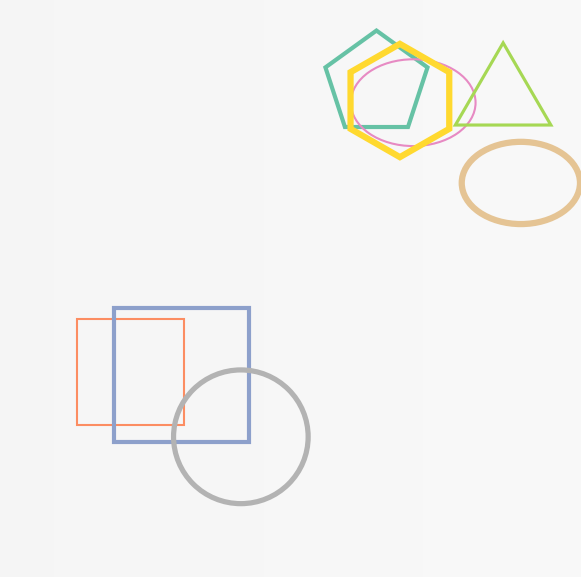[{"shape": "pentagon", "thickness": 2, "radius": 0.46, "center": [0.648, 0.854]}, {"shape": "square", "thickness": 1, "radius": 0.46, "center": [0.224, 0.355]}, {"shape": "square", "thickness": 2, "radius": 0.58, "center": [0.312, 0.35]}, {"shape": "oval", "thickness": 1, "radius": 0.54, "center": [0.711, 0.821]}, {"shape": "triangle", "thickness": 1.5, "radius": 0.47, "center": [0.866, 0.83]}, {"shape": "hexagon", "thickness": 3, "radius": 0.49, "center": [0.688, 0.825]}, {"shape": "oval", "thickness": 3, "radius": 0.51, "center": [0.896, 0.682]}, {"shape": "circle", "thickness": 2.5, "radius": 0.58, "center": [0.414, 0.243]}]